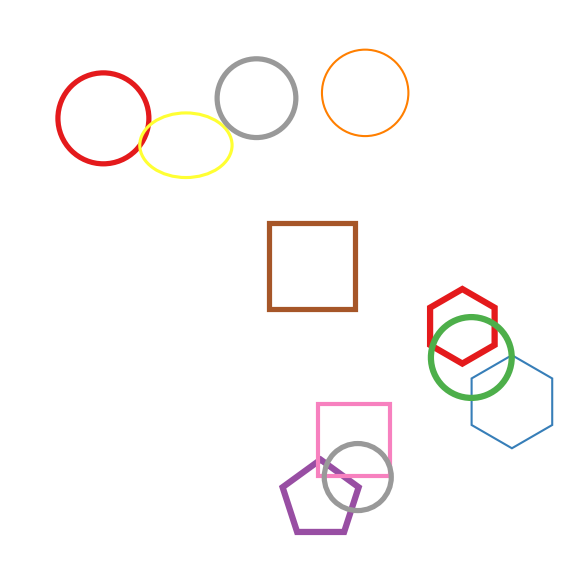[{"shape": "circle", "thickness": 2.5, "radius": 0.39, "center": [0.179, 0.794]}, {"shape": "hexagon", "thickness": 3, "radius": 0.32, "center": [0.801, 0.434]}, {"shape": "hexagon", "thickness": 1, "radius": 0.4, "center": [0.886, 0.304]}, {"shape": "circle", "thickness": 3, "radius": 0.35, "center": [0.816, 0.38]}, {"shape": "pentagon", "thickness": 3, "radius": 0.35, "center": [0.555, 0.134]}, {"shape": "circle", "thickness": 1, "radius": 0.37, "center": [0.632, 0.838]}, {"shape": "oval", "thickness": 1.5, "radius": 0.4, "center": [0.322, 0.748]}, {"shape": "square", "thickness": 2.5, "radius": 0.37, "center": [0.541, 0.539]}, {"shape": "square", "thickness": 2, "radius": 0.31, "center": [0.614, 0.238]}, {"shape": "circle", "thickness": 2.5, "radius": 0.34, "center": [0.444, 0.829]}, {"shape": "circle", "thickness": 2.5, "radius": 0.29, "center": [0.62, 0.173]}]